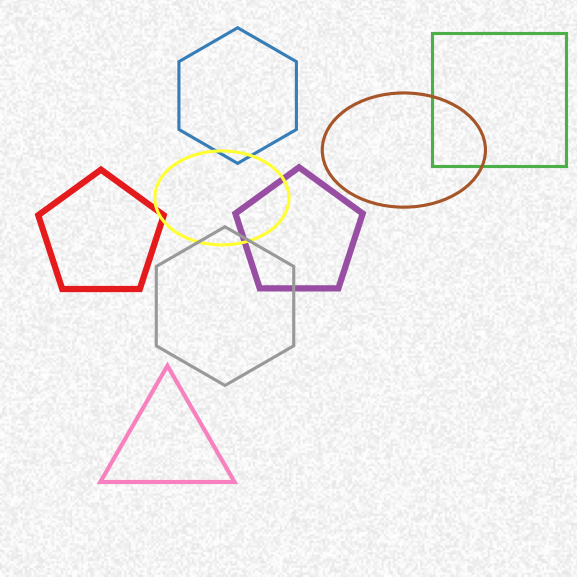[{"shape": "pentagon", "thickness": 3, "radius": 0.57, "center": [0.175, 0.591]}, {"shape": "hexagon", "thickness": 1.5, "radius": 0.59, "center": [0.412, 0.834]}, {"shape": "square", "thickness": 1.5, "radius": 0.58, "center": [0.865, 0.827]}, {"shape": "pentagon", "thickness": 3, "radius": 0.58, "center": [0.518, 0.594]}, {"shape": "oval", "thickness": 1.5, "radius": 0.58, "center": [0.384, 0.656]}, {"shape": "oval", "thickness": 1.5, "radius": 0.71, "center": [0.699, 0.739]}, {"shape": "triangle", "thickness": 2, "radius": 0.67, "center": [0.29, 0.232]}, {"shape": "hexagon", "thickness": 1.5, "radius": 0.69, "center": [0.39, 0.469]}]